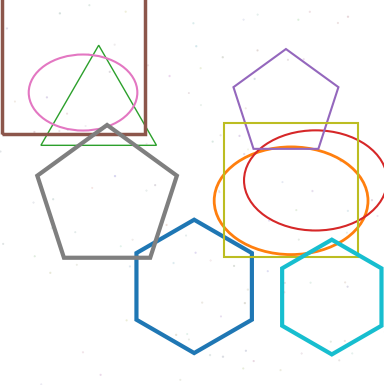[{"shape": "hexagon", "thickness": 3, "radius": 0.87, "center": [0.504, 0.256]}, {"shape": "oval", "thickness": 2, "radius": 1.0, "center": [0.756, 0.479]}, {"shape": "triangle", "thickness": 1, "radius": 0.87, "center": [0.256, 0.709]}, {"shape": "oval", "thickness": 1.5, "radius": 0.93, "center": [0.82, 0.531]}, {"shape": "pentagon", "thickness": 1.5, "radius": 0.72, "center": [0.743, 0.729]}, {"shape": "square", "thickness": 2.5, "radius": 0.93, "center": [0.191, 0.838]}, {"shape": "oval", "thickness": 1.5, "radius": 0.71, "center": [0.216, 0.76]}, {"shape": "pentagon", "thickness": 3, "radius": 0.95, "center": [0.278, 0.485]}, {"shape": "square", "thickness": 1.5, "radius": 0.87, "center": [0.756, 0.507]}, {"shape": "hexagon", "thickness": 3, "radius": 0.74, "center": [0.862, 0.228]}]